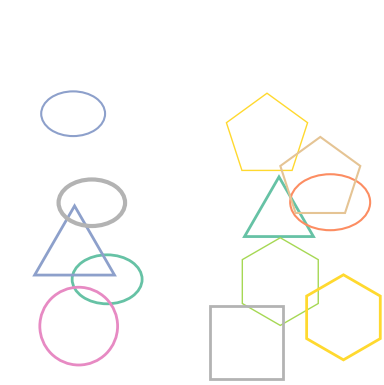[{"shape": "triangle", "thickness": 2, "radius": 0.52, "center": [0.725, 0.437]}, {"shape": "oval", "thickness": 2, "radius": 0.45, "center": [0.278, 0.274]}, {"shape": "oval", "thickness": 1.5, "radius": 0.52, "center": [0.858, 0.475]}, {"shape": "triangle", "thickness": 2, "radius": 0.6, "center": [0.194, 0.345]}, {"shape": "oval", "thickness": 1.5, "radius": 0.41, "center": [0.19, 0.705]}, {"shape": "circle", "thickness": 2, "radius": 0.51, "center": [0.204, 0.153]}, {"shape": "hexagon", "thickness": 1, "radius": 0.57, "center": [0.728, 0.269]}, {"shape": "pentagon", "thickness": 1, "radius": 0.55, "center": [0.694, 0.647]}, {"shape": "hexagon", "thickness": 2, "radius": 0.55, "center": [0.892, 0.176]}, {"shape": "pentagon", "thickness": 1.5, "radius": 0.55, "center": [0.832, 0.535]}, {"shape": "square", "thickness": 2, "radius": 0.47, "center": [0.64, 0.11]}, {"shape": "oval", "thickness": 3, "radius": 0.43, "center": [0.239, 0.473]}]